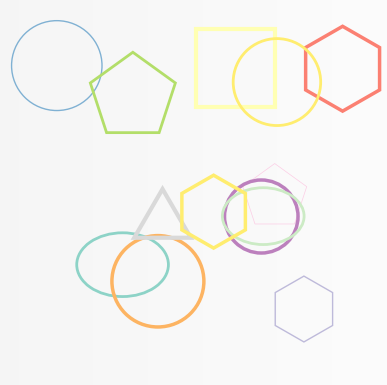[{"shape": "oval", "thickness": 2, "radius": 0.59, "center": [0.316, 0.313]}, {"shape": "square", "thickness": 3, "radius": 0.5, "center": [0.608, 0.824]}, {"shape": "hexagon", "thickness": 1, "radius": 0.43, "center": [0.784, 0.197]}, {"shape": "hexagon", "thickness": 2.5, "radius": 0.55, "center": [0.884, 0.821]}, {"shape": "circle", "thickness": 1, "radius": 0.58, "center": [0.147, 0.83]}, {"shape": "circle", "thickness": 2.5, "radius": 0.59, "center": [0.407, 0.269]}, {"shape": "pentagon", "thickness": 2, "radius": 0.58, "center": [0.343, 0.749]}, {"shape": "pentagon", "thickness": 0.5, "radius": 0.43, "center": [0.709, 0.488]}, {"shape": "triangle", "thickness": 3, "radius": 0.42, "center": [0.419, 0.425]}, {"shape": "circle", "thickness": 2.5, "radius": 0.47, "center": [0.674, 0.438]}, {"shape": "oval", "thickness": 2, "radius": 0.53, "center": [0.679, 0.439]}, {"shape": "circle", "thickness": 2, "radius": 0.56, "center": [0.715, 0.787]}, {"shape": "hexagon", "thickness": 2.5, "radius": 0.47, "center": [0.551, 0.45]}]